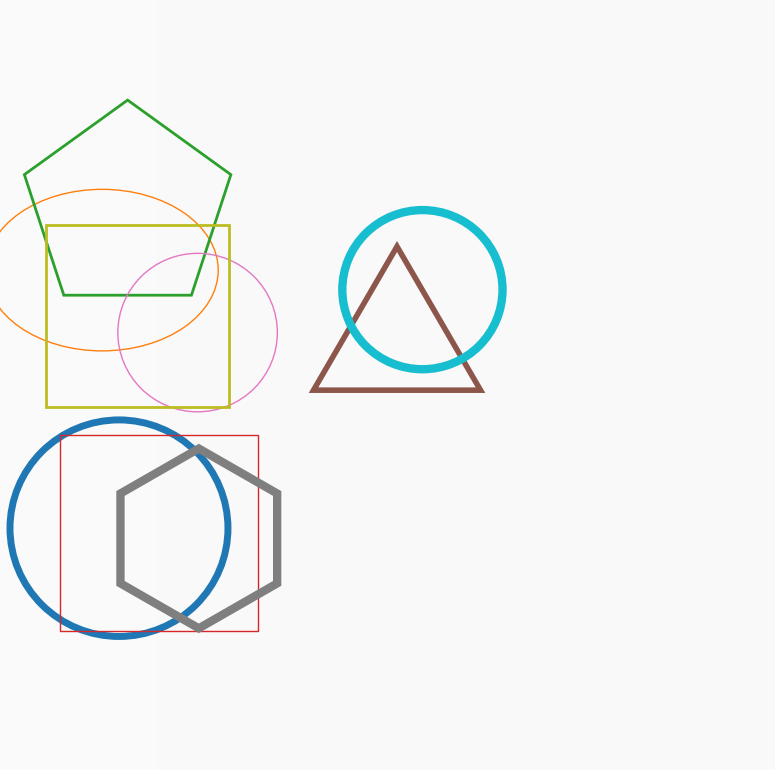[{"shape": "circle", "thickness": 2.5, "radius": 0.7, "center": [0.154, 0.314]}, {"shape": "oval", "thickness": 0.5, "radius": 0.75, "center": [0.132, 0.649]}, {"shape": "pentagon", "thickness": 1, "radius": 0.7, "center": [0.165, 0.73]}, {"shape": "square", "thickness": 0.5, "radius": 0.64, "center": [0.205, 0.307]}, {"shape": "triangle", "thickness": 2, "radius": 0.62, "center": [0.512, 0.555]}, {"shape": "circle", "thickness": 0.5, "radius": 0.51, "center": [0.255, 0.568]}, {"shape": "hexagon", "thickness": 3, "radius": 0.58, "center": [0.257, 0.301]}, {"shape": "square", "thickness": 1, "radius": 0.59, "center": [0.178, 0.589]}, {"shape": "circle", "thickness": 3, "radius": 0.52, "center": [0.545, 0.624]}]